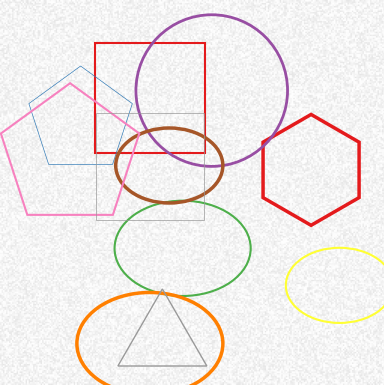[{"shape": "square", "thickness": 1.5, "radius": 0.72, "center": [0.39, 0.745]}, {"shape": "hexagon", "thickness": 2.5, "radius": 0.72, "center": [0.808, 0.559]}, {"shape": "pentagon", "thickness": 0.5, "radius": 0.71, "center": [0.209, 0.687]}, {"shape": "oval", "thickness": 1.5, "radius": 0.88, "center": [0.474, 0.355]}, {"shape": "circle", "thickness": 2, "radius": 0.98, "center": [0.55, 0.765]}, {"shape": "oval", "thickness": 2.5, "radius": 0.95, "center": [0.389, 0.108]}, {"shape": "oval", "thickness": 1.5, "radius": 0.7, "center": [0.882, 0.259]}, {"shape": "oval", "thickness": 2.5, "radius": 0.7, "center": [0.44, 0.57]}, {"shape": "pentagon", "thickness": 1.5, "radius": 0.95, "center": [0.182, 0.595]}, {"shape": "triangle", "thickness": 1, "radius": 0.67, "center": [0.422, 0.116]}, {"shape": "square", "thickness": 0.5, "radius": 0.7, "center": [0.39, 0.568]}]